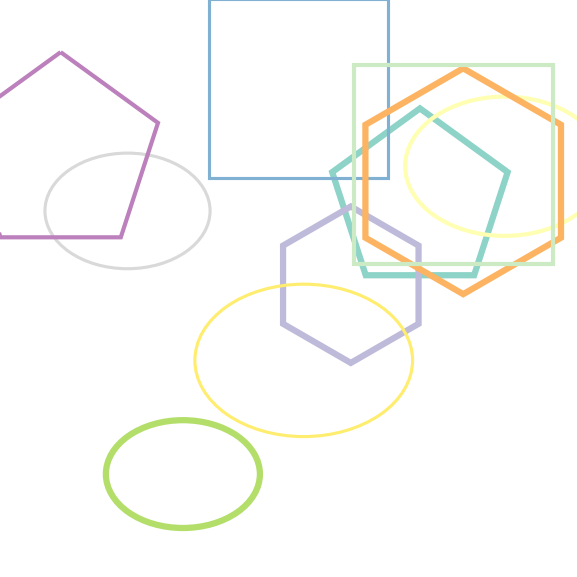[{"shape": "pentagon", "thickness": 3, "radius": 0.8, "center": [0.727, 0.652]}, {"shape": "oval", "thickness": 2, "radius": 0.86, "center": [0.874, 0.711]}, {"shape": "hexagon", "thickness": 3, "radius": 0.68, "center": [0.607, 0.506]}, {"shape": "square", "thickness": 1.5, "radius": 0.77, "center": [0.517, 0.846]}, {"shape": "hexagon", "thickness": 3, "radius": 0.98, "center": [0.802, 0.685]}, {"shape": "oval", "thickness": 3, "radius": 0.67, "center": [0.317, 0.178]}, {"shape": "oval", "thickness": 1.5, "radius": 0.71, "center": [0.221, 0.634]}, {"shape": "pentagon", "thickness": 2, "radius": 0.89, "center": [0.105, 0.732]}, {"shape": "square", "thickness": 2, "radius": 0.86, "center": [0.786, 0.714]}, {"shape": "oval", "thickness": 1.5, "radius": 0.94, "center": [0.526, 0.375]}]